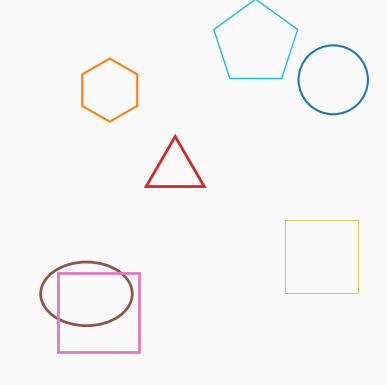[{"shape": "circle", "thickness": 1.5, "radius": 0.45, "center": [0.86, 0.793]}, {"shape": "hexagon", "thickness": 1.5, "radius": 0.41, "center": [0.283, 0.766]}, {"shape": "triangle", "thickness": 2, "radius": 0.43, "center": [0.452, 0.559]}, {"shape": "oval", "thickness": 2, "radius": 0.59, "center": [0.223, 0.237]}, {"shape": "square", "thickness": 2, "radius": 0.52, "center": [0.254, 0.189]}, {"shape": "square", "thickness": 0.5, "radius": 0.47, "center": [0.83, 0.334]}, {"shape": "pentagon", "thickness": 1, "radius": 0.57, "center": [0.66, 0.888]}]